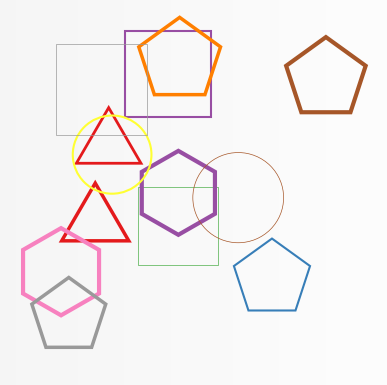[{"shape": "triangle", "thickness": 2.5, "radius": 0.5, "center": [0.246, 0.424]}, {"shape": "triangle", "thickness": 2, "radius": 0.48, "center": [0.28, 0.624]}, {"shape": "pentagon", "thickness": 1.5, "radius": 0.52, "center": [0.702, 0.277]}, {"shape": "square", "thickness": 0.5, "radius": 0.51, "center": [0.459, 0.413]}, {"shape": "square", "thickness": 1.5, "radius": 0.56, "center": [0.433, 0.807]}, {"shape": "hexagon", "thickness": 3, "radius": 0.55, "center": [0.46, 0.499]}, {"shape": "pentagon", "thickness": 2.5, "radius": 0.55, "center": [0.464, 0.844]}, {"shape": "circle", "thickness": 1.5, "radius": 0.51, "center": [0.289, 0.598]}, {"shape": "pentagon", "thickness": 3, "radius": 0.54, "center": [0.841, 0.796]}, {"shape": "circle", "thickness": 0.5, "radius": 0.59, "center": [0.615, 0.487]}, {"shape": "hexagon", "thickness": 3, "radius": 0.57, "center": [0.158, 0.294]}, {"shape": "pentagon", "thickness": 2.5, "radius": 0.5, "center": [0.178, 0.179]}, {"shape": "square", "thickness": 0.5, "radius": 0.59, "center": [0.262, 0.768]}]